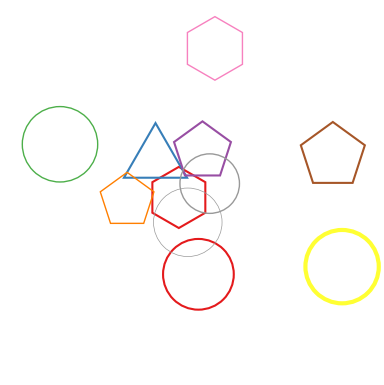[{"shape": "hexagon", "thickness": 1.5, "radius": 0.4, "center": [0.465, 0.487]}, {"shape": "circle", "thickness": 1.5, "radius": 0.46, "center": [0.515, 0.288]}, {"shape": "triangle", "thickness": 1.5, "radius": 0.47, "center": [0.404, 0.586]}, {"shape": "circle", "thickness": 1, "radius": 0.49, "center": [0.156, 0.625]}, {"shape": "pentagon", "thickness": 1.5, "radius": 0.39, "center": [0.526, 0.607]}, {"shape": "pentagon", "thickness": 1, "radius": 0.37, "center": [0.33, 0.479]}, {"shape": "circle", "thickness": 3, "radius": 0.48, "center": [0.889, 0.307]}, {"shape": "pentagon", "thickness": 1.5, "radius": 0.44, "center": [0.865, 0.596]}, {"shape": "hexagon", "thickness": 1, "radius": 0.41, "center": [0.558, 0.874]}, {"shape": "circle", "thickness": 1, "radius": 0.39, "center": [0.545, 0.523]}, {"shape": "circle", "thickness": 0.5, "radius": 0.44, "center": [0.488, 0.423]}]